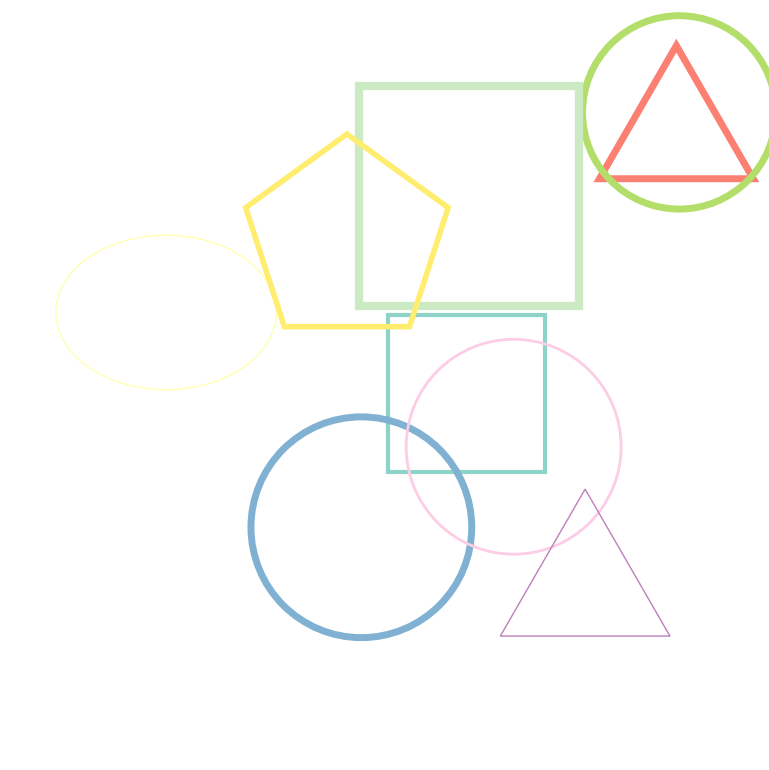[{"shape": "square", "thickness": 1.5, "radius": 0.51, "center": [0.606, 0.489]}, {"shape": "oval", "thickness": 0.5, "radius": 0.72, "center": [0.216, 0.594]}, {"shape": "triangle", "thickness": 2.5, "radius": 0.58, "center": [0.878, 0.826]}, {"shape": "circle", "thickness": 2.5, "radius": 0.72, "center": [0.469, 0.315]}, {"shape": "circle", "thickness": 2.5, "radius": 0.63, "center": [0.882, 0.854]}, {"shape": "circle", "thickness": 1, "radius": 0.7, "center": [0.667, 0.42]}, {"shape": "triangle", "thickness": 0.5, "radius": 0.64, "center": [0.76, 0.238]}, {"shape": "square", "thickness": 3, "radius": 0.72, "center": [0.609, 0.745]}, {"shape": "pentagon", "thickness": 2, "radius": 0.69, "center": [0.451, 0.688]}]